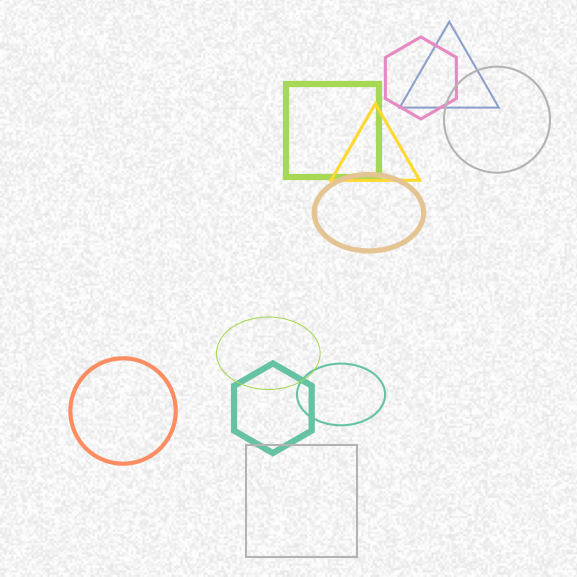[{"shape": "hexagon", "thickness": 3, "radius": 0.39, "center": [0.473, 0.292]}, {"shape": "oval", "thickness": 1, "radius": 0.38, "center": [0.591, 0.316]}, {"shape": "circle", "thickness": 2, "radius": 0.46, "center": [0.213, 0.287]}, {"shape": "triangle", "thickness": 1, "radius": 0.5, "center": [0.778, 0.862]}, {"shape": "hexagon", "thickness": 1.5, "radius": 0.36, "center": [0.729, 0.864]}, {"shape": "square", "thickness": 3, "radius": 0.4, "center": [0.575, 0.774]}, {"shape": "oval", "thickness": 0.5, "radius": 0.45, "center": [0.465, 0.387]}, {"shape": "triangle", "thickness": 1.5, "radius": 0.44, "center": [0.65, 0.731]}, {"shape": "oval", "thickness": 2.5, "radius": 0.47, "center": [0.639, 0.631]}, {"shape": "circle", "thickness": 1, "radius": 0.46, "center": [0.861, 0.792]}, {"shape": "square", "thickness": 1, "radius": 0.48, "center": [0.522, 0.132]}]